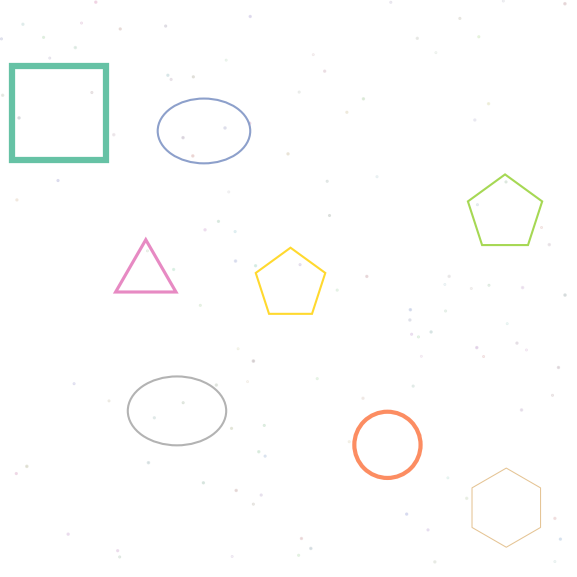[{"shape": "square", "thickness": 3, "radius": 0.41, "center": [0.102, 0.804]}, {"shape": "circle", "thickness": 2, "radius": 0.29, "center": [0.671, 0.229]}, {"shape": "oval", "thickness": 1, "radius": 0.4, "center": [0.353, 0.772]}, {"shape": "triangle", "thickness": 1.5, "radius": 0.3, "center": [0.252, 0.524]}, {"shape": "pentagon", "thickness": 1, "radius": 0.34, "center": [0.875, 0.629]}, {"shape": "pentagon", "thickness": 1, "radius": 0.32, "center": [0.503, 0.507]}, {"shape": "hexagon", "thickness": 0.5, "radius": 0.34, "center": [0.877, 0.12]}, {"shape": "oval", "thickness": 1, "radius": 0.43, "center": [0.306, 0.288]}]